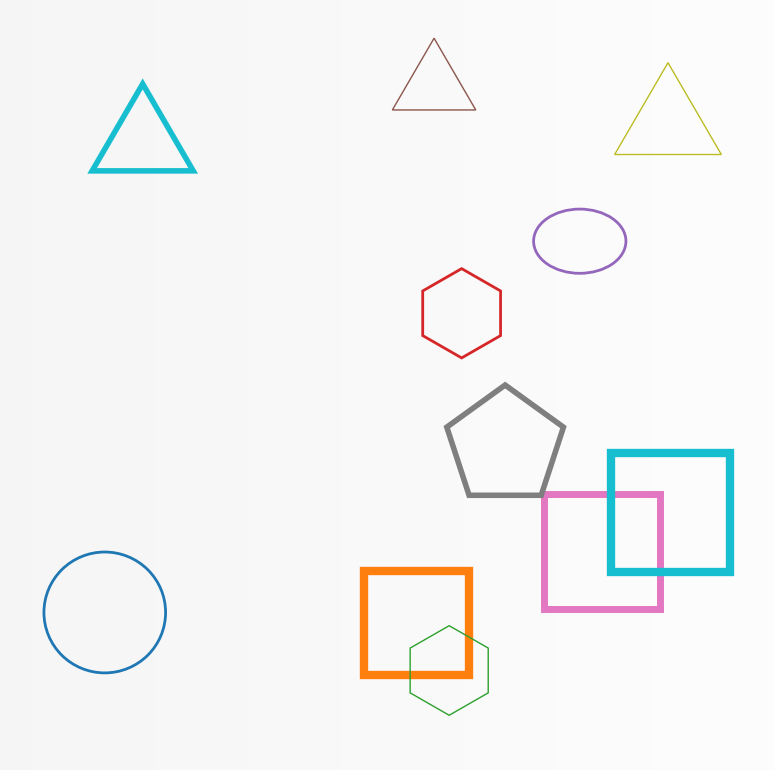[{"shape": "circle", "thickness": 1, "radius": 0.39, "center": [0.135, 0.205]}, {"shape": "square", "thickness": 3, "radius": 0.34, "center": [0.537, 0.191]}, {"shape": "hexagon", "thickness": 0.5, "radius": 0.29, "center": [0.58, 0.129]}, {"shape": "hexagon", "thickness": 1, "radius": 0.29, "center": [0.596, 0.593]}, {"shape": "oval", "thickness": 1, "radius": 0.3, "center": [0.748, 0.687]}, {"shape": "triangle", "thickness": 0.5, "radius": 0.31, "center": [0.56, 0.888]}, {"shape": "square", "thickness": 2.5, "radius": 0.38, "center": [0.776, 0.284]}, {"shape": "pentagon", "thickness": 2, "radius": 0.4, "center": [0.652, 0.421]}, {"shape": "triangle", "thickness": 0.5, "radius": 0.4, "center": [0.862, 0.839]}, {"shape": "square", "thickness": 3, "radius": 0.39, "center": [0.865, 0.334]}, {"shape": "triangle", "thickness": 2, "radius": 0.38, "center": [0.184, 0.816]}]